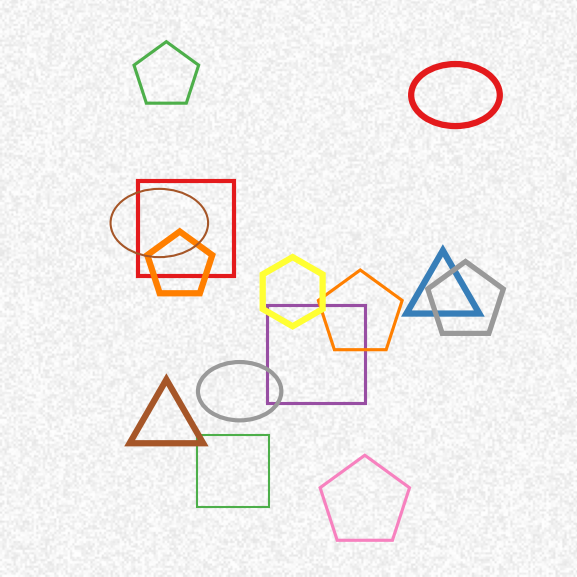[{"shape": "oval", "thickness": 3, "radius": 0.38, "center": [0.789, 0.835]}, {"shape": "square", "thickness": 2, "radius": 0.41, "center": [0.322, 0.604]}, {"shape": "triangle", "thickness": 3, "radius": 0.36, "center": [0.767, 0.493]}, {"shape": "pentagon", "thickness": 1.5, "radius": 0.29, "center": [0.288, 0.868]}, {"shape": "square", "thickness": 1, "radius": 0.31, "center": [0.404, 0.183]}, {"shape": "square", "thickness": 1.5, "radius": 0.42, "center": [0.548, 0.387]}, {"shape": "pentagon", "thickness": 1.5, "radius": 0.38, "center": [0.624, 0.455]}, {"shape": "pentagon", "thickness": 3, "radius": 0.3, "center": [0.311, 0.539]}, {"shape": "hexagon", "thickness": 3, "radius": 0.3, "center": [0.507, 0.494]}, {"shape": "triangle", "thickness": 3, "radius": 0.37, "center": [0.288, 0.268]}, {"shape": "oval", "thickness": 1, "radius": 0.42, "center": [0.276, 0.613]}, {"shape": "pentagon", "thickness": 1.5, "radius": 0.41, "center": [0.632, 0.129]}, {"shape": "oval", "thickness": 2, "radius": 0.36, "center": [0.415, 0.322]}, {"shape": "pentagon", "thickness": 2.5, "radius": 0.34, "center": [0.806, 0.478]}]